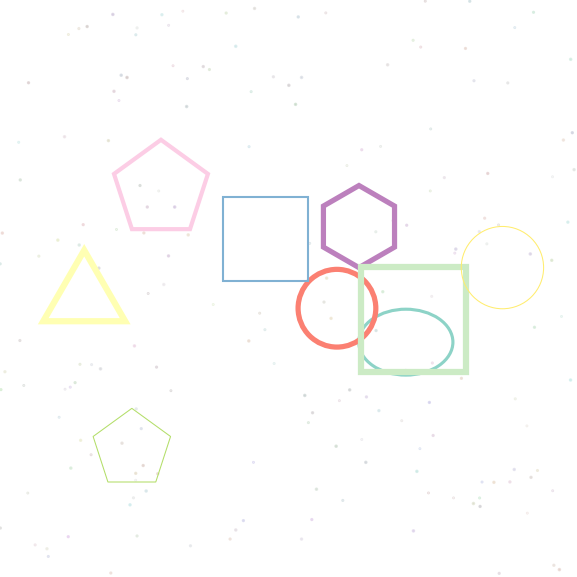[{"shape": "oval", "thickness": 1.5, "radius": 0.41, "center": [0.703, 0.407]}, {"shape": "triangle", "thickness": 3, "radius": 0.41, "center": [0.146, 0.484]}, {"shape": "circle", "thickness": 2.5, "radius": 0.34, "center": [0.583, 0.465]}, {"shape": "square", "thickness": 1, "radius": 0.37, "center": [0.46, 0.585]}, {"shape": "pentagon", "thickness": 0.5, "radius": 0.35, "center": [0.228, 0.222]}, {"shape": "pentagon", "thickness": 2, "radius": 0.43, "center": [0.279, 0.672]}, {"shape": "hexagon", "thickness": 2.5, "radius": 0.36, "center": [0.622, 0.607]}, {"shape": "square", "thickness": 3, "radius": 0.45, "center": [0.716, 0.446]}, {"shape": "circle", "thickness": 0.5, "radius": 0.36, "center": [0.87, 0.536]}]